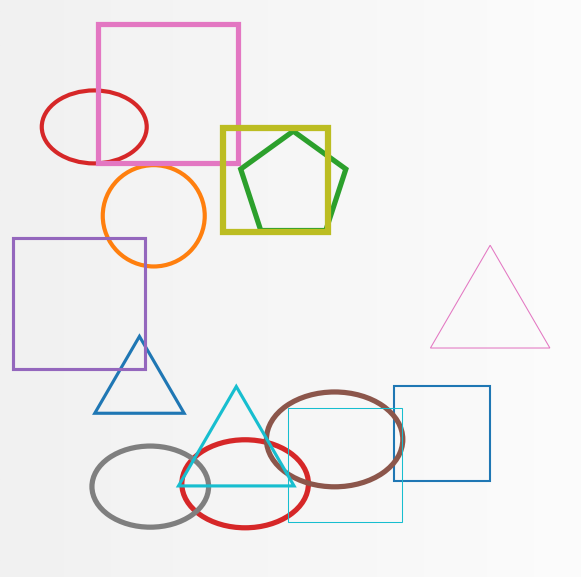[{"shape": "square", "thickness": 1, "radius": 0.41, "center": [0.76, 0.249]}, {"shape": "triangle", "thickness": 1.5, "radius": 0.44, "center": [0.24, 0.328]}, {"shape": "circle", "thickness": 2, "radius": 0.44, "center": [0.265, 0.625]}, {"shape": "pentagon", "thickness": 2.5, "radius": 0.48, "center": [0.505, 0.677]}, {"shape": "oval", "thickness": 2.5, "radius": 0.54, "center": [0.422, 0.161]}, {"shape": "oval", "thickness": 2, "radius": 0.45, "center": [0.162, 0.779]}, {"shape": "square", "thickness": 1.5, "radius": 0.57, "center": [0.136, 0.473]}, {"shape": "oval", "thickness": 2.5, "radius": 0.59, "center": [0.576, 0.238]}, {"shape": "triangle", "thickness": 0.5, "radius": 0.59, "center": [0.843, 0.456]}, {"shape": "square", "thickness": 2.5, "radius": 0.6, "center": [0.289, 0.838]}, {"shape": "oval", "thickness": 2.5, "radius": 0.5, "center": [0.259, 0.157]}, {"shape": "square", "thickness": 3, "radius": 0.45, "center": [0.473, 0.687]}, {"shape": "square", "thickness": 0.5, "radius": 0.49, "center": [0.593, 0.194]}, {"shape": "triangle", "thickness": 1.5, "radius": 0.57, "center": [0.406, 0.215]}]